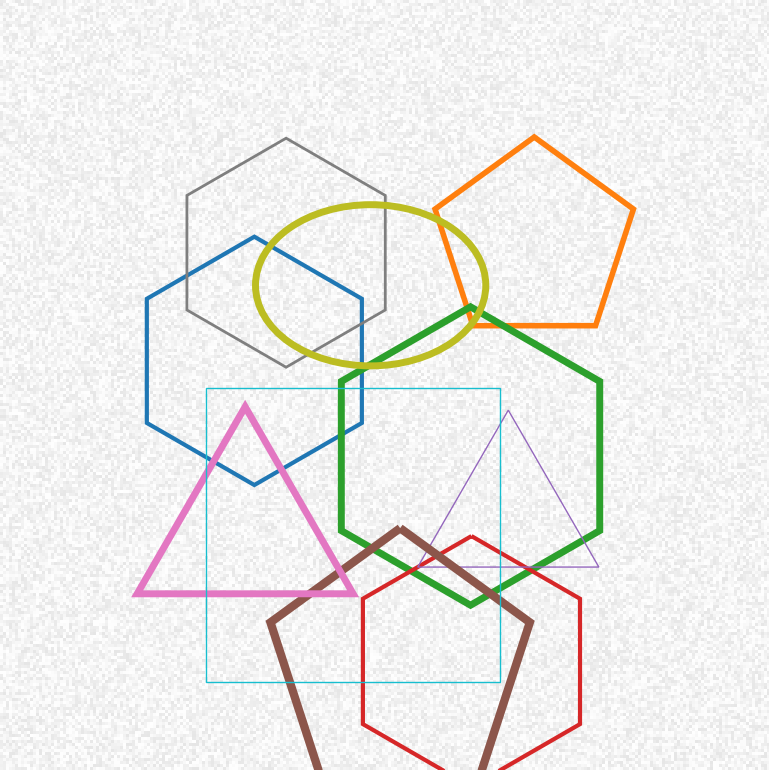[{"shape": "hexagon", "thickness": 1.5, "radius": 0.81, "center": [0.33, 0.531]}, {"shape": "pentagon", "thickness": 2, "radius": 0.68, "center": [0.694, 0.687]}, {"shape": "hexagon", "thickness": 2.5, "radius": 0.97, "center": [0.611, 0.408]}, {"shape": "hexagon", "thickness": 1.5, "radius": 0.81, "center": [0.612, 0.141]}, {"shape": "triangle", "thickness": 0.5, "radius": 0.68, "center": [0.66, 0.331]}, {"shape": "pentagon", "thickness": 3, "radius": 0.89, "center": [0.52, 0.137]}, {"shape": "triangle", "thickness": 2.5, "radius": 0.81, "center": [0.318, 0.31]}, {"shape": "hexagon", "thickness": 1, "radius": 0.74, "center": [0.372, 0.672]}, {"shape": "oval", "thickness": 2.5, "radius": 0.75, "center": [0.481, 0.63]}, {"shape": "square", "thickness": 0.5, "radius": 0.95, "center": [0.459, 0.305]}]